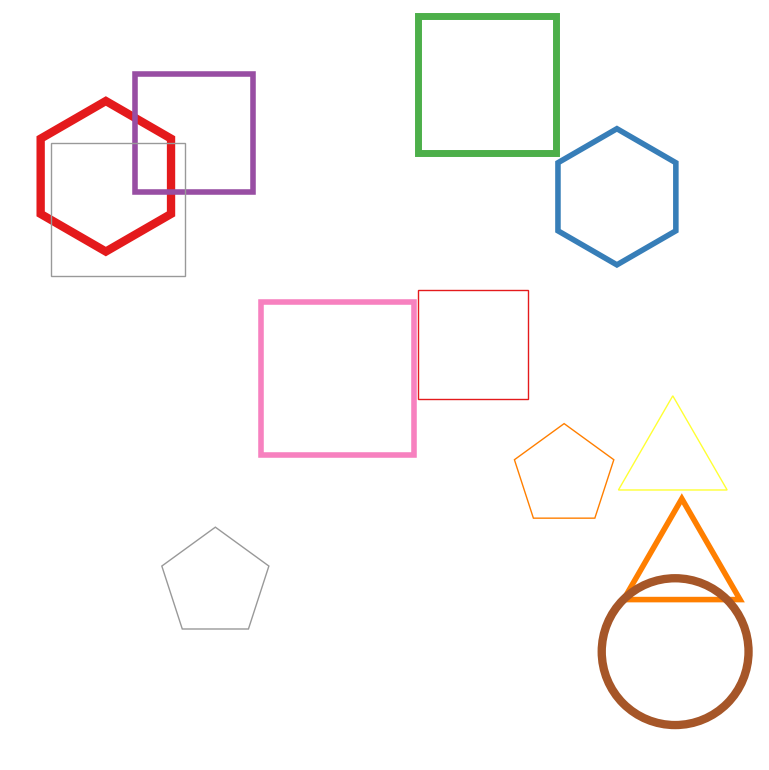[{"shape": "square", "thickness": 0.5, "radius": 0.36, "center": [0.614, 0.553]}, {"shape": "hexagon", "thickness": 3, "radius": 0.49, "center": [0.137, 0.771]}, {"shape": "hexagon", "thickness": 2, "radius": 0.44, "center": [0.801, 0.744]}, {"shape": "square", "thickness": 2.5, "radius": 0.45, "center": [0.632, 0.89]}, {"shape": "square", "thickness": 2, "radius": 0.38, "center": [0.252, 0.827]}, {"shape": "triangle", "thickness": 2, "radius": 0.44, "center": [0.885, 0.265]}, {"shape": "pentagon", "thickness": 0.5, "radius": 0.34, "center": [0.733, 0.382]}, {"shape": "triangle", "thickness": 0.5, "radius": 0.41, "center": [0.874, 0.404]}, {"shape": "circle", "thickness": 3, "radius": 0.48, "center": [0.877, 0.154]}, {"shape": "square", "thickness": 2, "radius": 0.5, "center": [0.439, 0.509]}, {"shape": "square", "thickness": 0.5, "radius": 0.43, "center": [0.154, 0.728]}, {"shape": "pentagon", "thickness": 0.5, "radius": 0.37, "center": [0.28, 0.242]}]